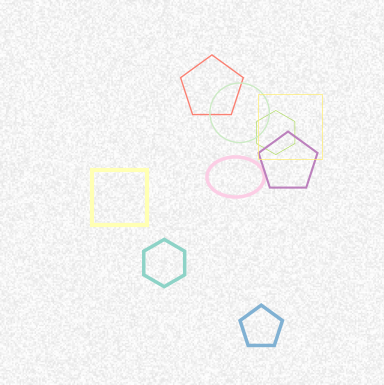[{"shape": "hexagon", "thickness": 2.5, "radius": 0.31, "center": [0.427, 0.317]}, {"shape": "square", "thickness": 3, "radius": 0.36, "center": [0.31, 0.488]}, {"shape": "pentagon", "thickness": 1, "radius": 0.43, "center": [0.55, 0.772]}, {"shape": "pentagon", "thickness": 2.5, "radius": 0.29, "center": [0.679, 0.15]}, {"shape": "hexagon", "thickness": 0.5, "radius": 0.29, "center": [0.716, 0.656]}, {"shape": "oval", "thickness": 2.5, "radius": 0.37, "center": [0.612, 0.54]}, {"shape": "pentagon", "thickness": 1.5, "radius": 0.4, "center": [0.748, 0.578]}, {"shape": "circle", "thickness": 1, "radius": 0.39, "center": [0.622, 0.707]}, {"shape": "square", "thickness": 0.5, "radius": 0.42, "center": [0.753, 0.671]}]